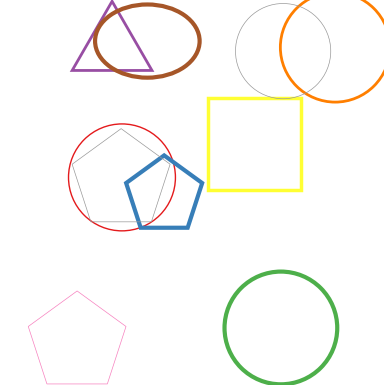[{"shape": "circle", "thickness": 1, "radius": 0.69, "center": [0.317, 0.539]}, {"shape": "pentagon", "thickness": 3, "radius": 0.52, "center": [0.426, 0.492]}, {"shape": "circle", "thickness": 3, "radius": 0.73, "center": [0.73, 0.148]}, {"shape": "triangle", "thickness": 2, "radius": 0.6, "center": [0.291, 0.877]}, {"shape": "circle", "thickness": 2, "radius": 0.71, "center": [0.871, 0.877]}, {"shape": "square", "thickness": 2.5, "radius": 0.6, "center": [0.661, 0.626]}, {"shape": "oval", "thickness": 3, "radius": 0.68, "center": [0.383, 0.893]}, {"shape": "pentagon", "thickness": 0.5, "radius": 0.67, "center": [0.2, 0.111]}, {"shape": "pentagon", "thickness": 0.5, "radius": 0.67, "center": [0.315, 0.532]}, {"shape": "circle", "thickness": 0.5, "radius": 0.62, "center": [0.735, 0.867]}]